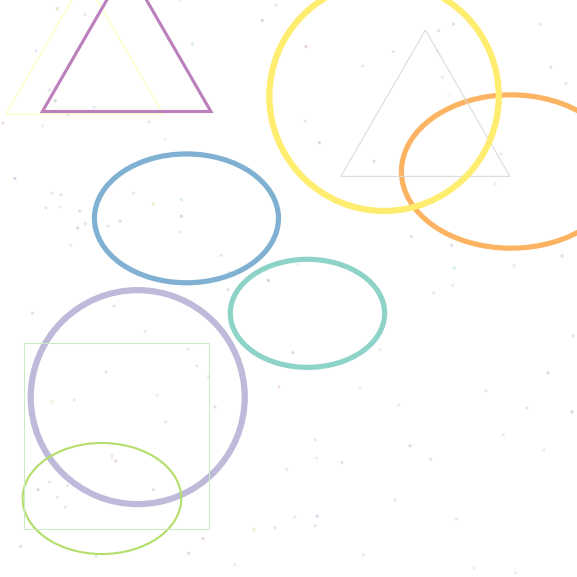[{"shape": "oval", "thickness": 2.5, "radius": 0.67, "center": [0.532, 0.457]}, {"shape": "triangle", "thickness": 0.5, "radius": 0.79, "center": [0.146, 0.88]}, {"shape": "circle", "thickness": 3, "radius": 0.93, "center": [0.238, 0.311]}, {"shape": "oval", "thickness": 2.5, "radius": 0.8, "center": [0.323, 0.621]}, {"shape": "oval", "thickness": 2.5, "radius": 0.95, "center": [0.885, 0.702]}, {"shape": "oval", "thickness": 1, "radius": 0.69, "center": [0.177, 0.136]}, {"shape": "triangle", "thickness": 0.5, "radius": 0.84, "center": [0.737, 0.778]}, {"shape": "triangle", "thickness": 1.5, "radius": 0.84, "center": [0.219, 0.89]}, {"shape": "square", "thickness": 0.5, "radius": 0.8, "center": [0.202, 0.244]}, {"shape": "circle", "thickness": 3, "radius": 0.99, "center": [0.665, 0.832]}]